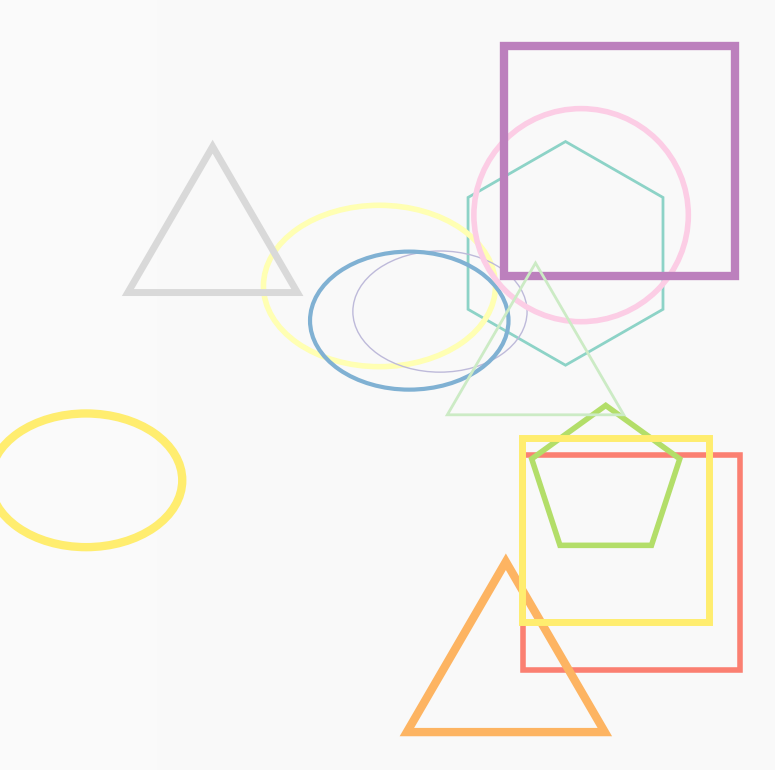[{"shape": "hexagon", "thickness": 1, "radius": 0.73, "center": [0.73, 0.671]}, {"shape": "oval", "thickness": 2, "radius": 0.75, "center": [0.49, 0.629]}, {"shape": "oval", "thickness": 0.5, "radius": 0.56, "center": [0.568, 0.595]}, {"shape": "square", "thickness": 2, "radius": 0.7, "center": [0.815, 0.269]}, {"shape": "oval", "thickness": 1.5, "radius": 0.64, "center": [0.528, 0.584]}, {"shape": "triangle", "thickness": 3, "radius": 0.74, "center": [0.653, 0.123]}, {"shape": "pentagon", "thickness": 2, "radius": 0.5, "center": [0.782, 0.373]}, {"shape": "circle", "thickness": 2, "radius": 0.69, "center": [0.75, 0.721]}, {"shape": "triangle", "thickness": 2.5, "radius": 0.63, "center": [0.274, 0.683]}, {"shape": "square", "thickness": 3, "radius": 0.75, "center": [0.799, 0.791]}, {"shape": "triangle", "thickness": 1, "radius": 0.66, "center": [0.691, 0.527]}, {"shape": "oval", "thickness": 3, "radius": 0.62, "center": [0.111, 0.376]}, {"shape": "square", "thickness": 2.5, "radius": 0.6, "center": [0.794, 0.312]}]